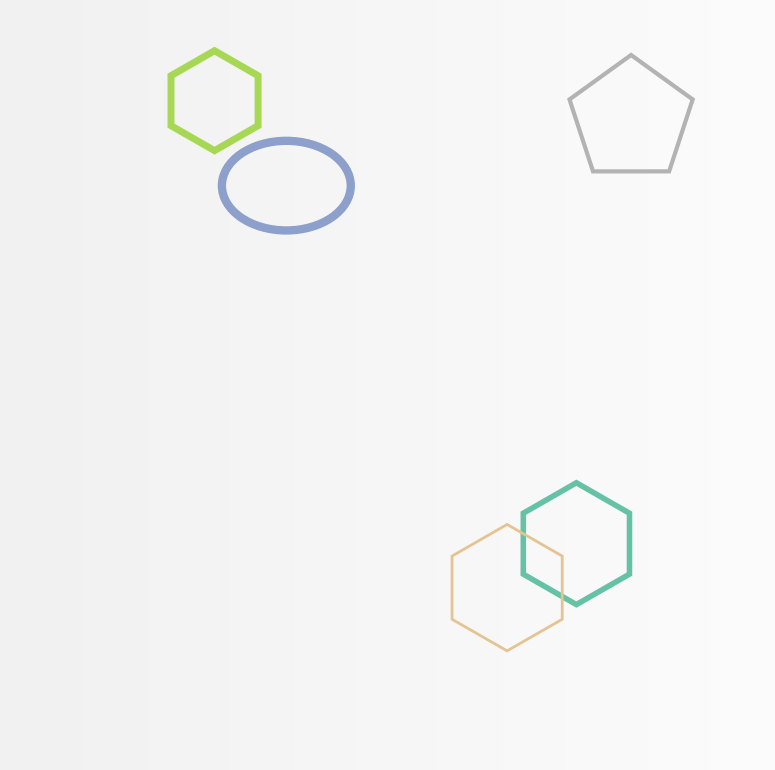[{"shape": "hexagon", "thickness": 2, "radius": 0.4, "center": [0.744, 0.294]}, {"shape": "oval", "thickness": 3, "radius": 0.42, "center": [0.369, 0.759]}, {"shape": "hexagon", "thickness": 2.5, "radius": 0.32, "center": [0.277, 0.869]}, {"shape": "hexagon", "thickness": 1, "radius": 0.41, "center": [0.654, 0.237]}, {"shape": "pentagon", "thickness": 1.5, "radius": 0.42, "center": [0.814, 0.845]}]